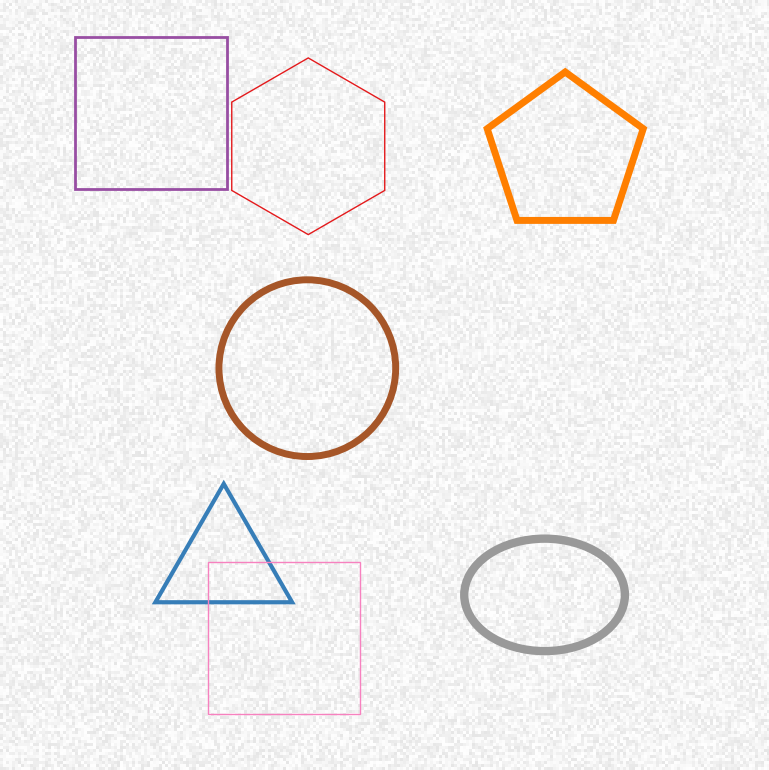[{"shape": "hexagon", "thickness": 0.5, "radius": 0.57, "center": [0.4, 0.81]}, {"shape": "triangle", "thickness": 1.5, "radius": 0.51, "center": [0.291, 0.269]}, {"shape": "square", "thickness": 1, "radius": 0.49, "center": [0.196, 0.853]}, {"shape": "pentagon", "thickness": 2.5, "radius": 0.53, "center": [0.734, 0.8]}, {"shape": "circle", "thickness": 2.5, "radius": 0.57, "center": [0.399, 0.522]}, {"shape": "square", "thickness": 0.5, "radius": 0.49, "center": [0.369, 0.172]}, {"shape": "oval", "thickness": 3, "radius": 0.52, "center": [0.707, 0.227]}]